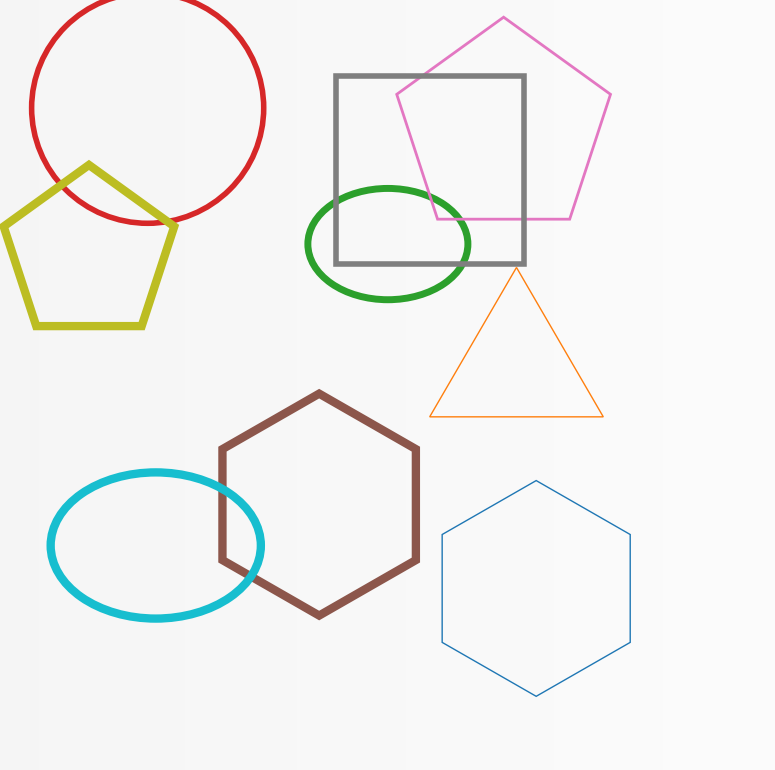[{"shape": "hexagon", "thickness": 0.5, "radius": 0.7, "center": [0.692, 0.236]}, {"shape": "triangle", "thickness": 0.5, "radius": 0.65, "center": [0.666, 0.523]}, {"shape": "oval", "thickness": 2.5, "radius": 0.52, "center": [0.5, 0.683]}, {"shape": "circle", "thickness": 2, "radius": 0.75, "center": [0.191, 0.86]}, {"shape": "hexagon", "thickness": 3, "radius": 0.72, "center": [0.412, 0.345]}, {"shape": "pentagon", "thickness": 1, "radius": 0.73, "center": [0.65, 0.833]}, {"shape": "square", "thickness": 2, "radius": 0.61, "center": [0.555, 0.779]}, {"shape": "pentagon", "thickness": 3, "radius": 0.58, "center": [0.115, 0.67]}, {"shape": "oval", "thickness": 3, "radius": 0.68, "center": [0.201, 0.292]}]